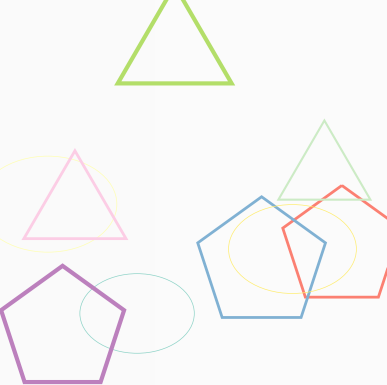[{"shape": "oval", "thickness": 0.5, "radius": 0.74, "center": [0.354, 0.186]}, {"shape": "oval", "thickness": 0.5, "radius": 0.89, "center": [0.123, 0.47]}, {"shape": "pentagon", "thickness": 2, "radius": 0.8, "center": [0.882, 0.358]}, {"shape": "pentagon", "thickness": 2, "radius": 0.87, "center": [0.675, 0.316]}, {"shape": "triangle", "thickness": 3, "radius": 0.85, "center": [0.451, 0.868]}, {"shape": "triangle", "thickness": 2, "radius": 0.76, "center": [0.193, 0.456]}, {"shape": "pentagon", "thickness": 3, "radius": 0.83, "center": [0.162, 0.143]}, {"shape": "triangle", "thickness": 1.5, "radius": 0.69, "center": [0.837, 0.55]}, {"shape": "oval", "thickness": 0.5, "radius": 0.82, "center": [0.755, 0.353]}]